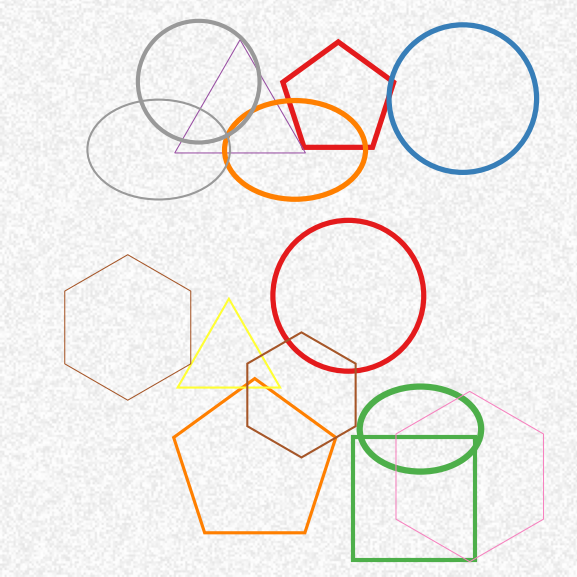[{"shape": "pentagon", "thickness": 2.5, "radius": 0.5, "center": [0.586, 0.826]}, {"shape": "circle", "thickness": 2.5, "radius": 0.65, "center": [0.603, 0.487]}, {"shape": "circle", "thickness": 2.5, "radius": 0.64, "center": [0.801, 0.828]}, {"shape": "square", "thickness": 2, "radius": 0.53, "center": [0.717, 0.136]}, {"shape": "oval", "thickness": 3, "radius": 0.53, "center": [0.728, 0.256]}, {"shape": "triangle", "thickness": 0.5, "radius": 0.65, "center": [0.416, 0.8]}, {"shape": "pentagon", "thickness": 1.5, "radius": 0.74, "center": [0.441, 0.196]}, {"shape": "oval", "thickness": 2.5, "radius": 0.61, "center": [0.511, 0.74]}, {"shape": "triangle", "thickness": 1, "radius": 0.51, "center": [0.396, 0.379]}, {"shape": "hexagon", "thickness": 0.5, "radius": 0.63, "center": [0.221, 0.432]}, {"shape": "hexagon", "thickness": 1, "radius": 0.54, "center": [0.522, 0.315]}, {"shape": "hexagon", "thickness": 0.5, "radius": 0.74, "center": [0.813, 0.174]}, {"shape": "oval", "thickness": 1, "radius": 0.62, "center": [0.275, 0.74]}, {"shape": "circle", "thickness": 2, "radius": 0.53, "center": [0.344, 0.858]}]